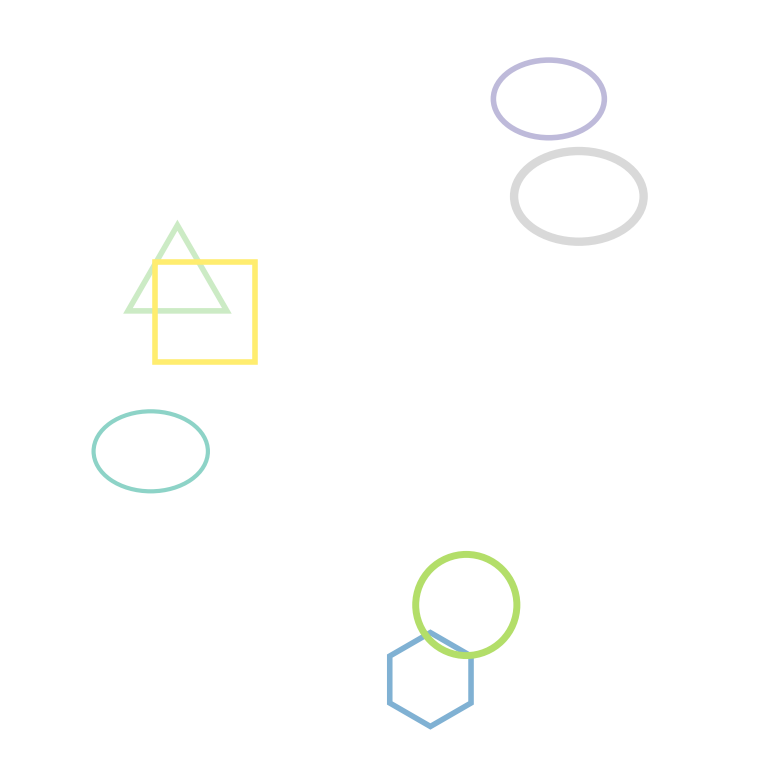[{"shape": "oval", "thickness": 1.5, "radius": 0.37, "center": [0.196, 0.414]}, {"shape": "oval", "thickness": 2, "radius": 0.36, "center": [0.713, 0.872]}, {"shape": "hexagon", "thickness": 2, "radius": 0.3, "center": [0.559, 0.117]}, {"shape": "circle", "thickness": 2.5, "radius": 0.33, "center": [0.606, 0.214]}, {"shape": "oval", "thickness": 3, "radius": 0.42, "center": [0.752, 0.745]}, {"shape": "triangle", "thickness": 2, "radius": 0.37, "center": [0.23, 0.633]}, {"shape": "square", "thickness": 2, "radius": 0.32, "center": [0.267, 0.594]}]